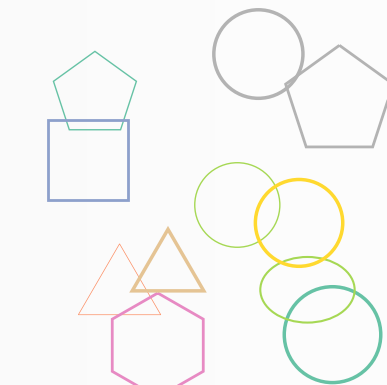[{"shape": "circle", "thickness": 2.5, "radius": 0.62, "center": [0.858, 0.131]}, {"shape": "pentagon", "thickness": 1, "radius": 0.56, "center": [0.245, 0.754]}, {"shape": "triangle", "thickness": 0.5, "radius": 0.61, "center": [0.309, 0.244]}, {"shape": "square", "thickness": 2, "radius": 0.52, "center": [0.227, 0.585]}, {"shape": "hexagon", "thickness": 2, "radius": 0.68, "center": [0.407, 0.103]}, {"shape": "circle", "thickness": 1, "radius": 0.55, "center": [0.612, 0.468]}, {"shape": "oval", "thickness": 1.5, "radius": 0.61, "center": [0.793, 0.247]}, {"shape": "circle", "thickness": 2.5, "radius": 0.56, "center": [0.772, 0.421]}, {"shape": "triangle", "thickness": 2.5, "radius": 0.53, "center": [0.434, 0.298]}, {"shape": "pentagon", "thickness": 2, "radius": 0.73, "center": [0.876, 0.736]}, {"shape": "circle", "thickness": 2.5, "radius": 0.57, "center": [0.667, 0.86]}]